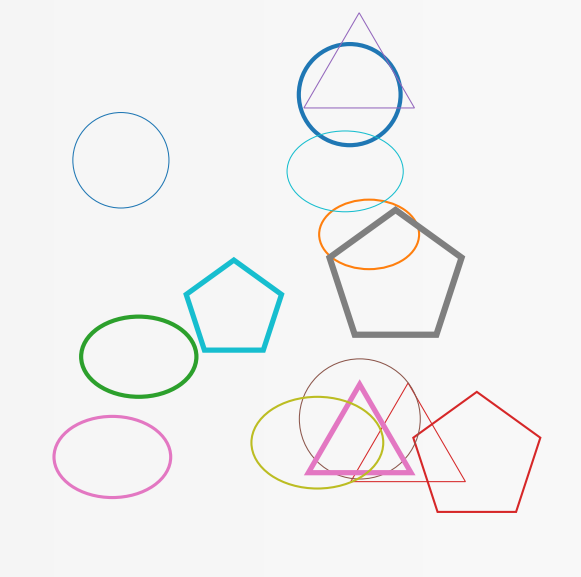[{"shape": "circle", "thickness": 2, "radius": 0.44, "center": [0.602, 0.835]}, {"shape": "circle", "thickness": 0.5, "radius": 0.41, "center": [0.208, 0.722]}, {"shape": "oval", "thickness": 1, "radius": 0.43, "center": [0.635, 0.593]}, {"shape": "oval", "thickness": 2, "radius": 0.5, "center": [0.239, 0.381]}, {"shape": "triangle", "thickness": 0.5, "radius": 0.57, "center": [0.702, 0.222]}, {"shape": "pentagon", "thickness": 1, "radius": 0.57, "center": [0.82, 0.206]}, {"shape": "triangle", "thickness": 0.5, "radius": 0.55, "center": [0.618, 0.867]}, {"shape": "circle", "thickness": 0.5, "radius": 0.52, "center": [0.619, 0.274]}, {"shape": "triangle", "thickness": 2.5, "radius": 0.51, "center": [0.619, 0.232]}, {"shape": "oval", "thickness": 1.5, "radius": 0.5, "center": [0.193, 0.208]}, {"shape": "pentagon", "thickness": 3, "radius": 0.6, "center": [0.681, 0.516]}, {"shape": "oval", "thickness": 1, "radius": 0.57, "center": [0.546, 0.233]}, {"shape": "pentagon", "thickness": 2.5, "radius": 0.43, "center": [0.402, 0.463]}, {"shape": "oval", "thickness": 0.5, "radius": 0.5, "center": [0.594, 0.702]}]